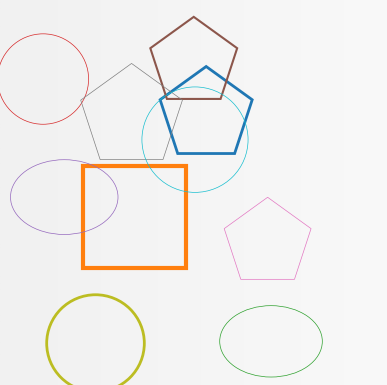[{"shape": "pentagon", "thickness": 2, "radius": 0.62, "center": [0.532, 0.702]}, {"shape": "square", "thickness": 3, "radius": 0.66, "center": [0.347, 0.436]}, {"shape": "oval", "thickness": 0.5, "radius": 0.66, "center": [0.699, 0.113]}, {"shape": "circle", "thickness": 0.5, "radius": 0.59, "center": [0.111, 0.795]}, {"shape": "oval", "thickness": 0.5, "radius": 0.69, "center": [0.166, 0.488]}, {"shape": "pentagon", "thickness": 1.5, "radius": 0.59, "center": [0.5, 0.838]}, {"shape": "pentagon", "thickness": 0.5, "radius": 0.59, "center": [0.691, 0.37]}, {"shape": "pentagon", "thickness": 0.5, "radius": 0.69, "center": [0.34, 0.697]}, {"shape": "circle", "thickness": 2, "radius": 0.63, "center": [0.246, 0.108]}, {"shape": "circle", "thickness": 0.5, "radius": 0.68, "center": [0.503, 0.637]}]